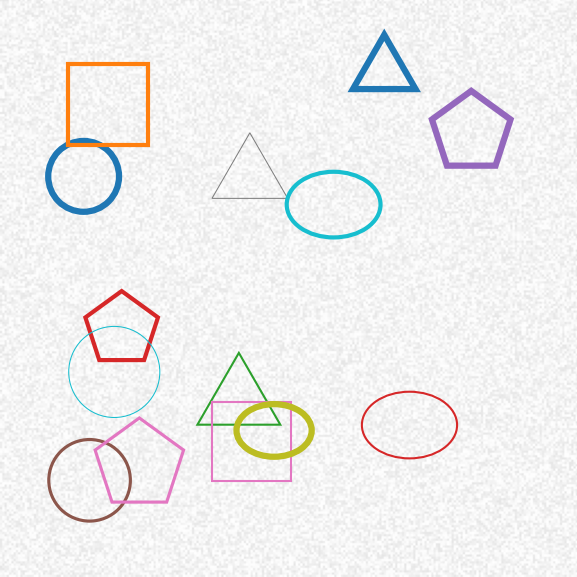[{"shape": "circle", "thickness": 3, "radius": 0.31, "center": [0.145, 0.694]}, {"shape": "triangle", "thickness": 3, "radius": 0.31, "center": [0.665, 0.876]}, {"shape": "square", "thickness": 2, "radius": 0.35, "center": [0.187, 0.818]}, {"shape": "triangle", "thickness": 1, "radius": 0.41, "center": [0.414, 0.305]}, {"shape": "pentagon", "thickness": 2, "radius": 0.33, "center": [0.211, 0.429]}, {"shape": "oval", "thickness": 1, "radius": 0.41, "center": [0.709, 0.263]}, {"shape": "pentagon", "thickness": 3, "radius": 0.36, "center": [0.816, 0.77]}, {"shape": "circle", "thickness": 1.5, "radius": 0.35, "center": [0.155, 0.167]}, {"shape": "square", "thickness": 1, "radius": 0.34, "center": [0.435, 0.235]}, {"shape": "pentagon", "thickness": 1.5, "radius": 0.4, "center": [0.241, 0.195]}, {"shape": "triangle", "thickness": 0.5, "radius": 0.38, "center": [0.433, 0.693]}, {"shape": "oval", "thickness": 3, "radius": 0.33, "center": [0.475, 0.254]}, {"shape": "oval", "thickness": 2, "radius": 0.41, "center": [0.578, 0.645]}, {"shape": "circle", "thickness": 0.5, "radius": 0.39, "center": [0.198, 0.355]}]